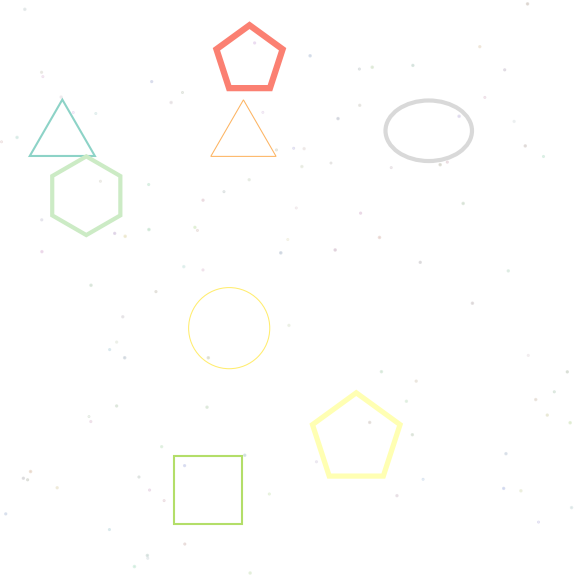[{"shape": "triangle", "thickness": 1, "radius": 0.33, "center": [0.108, 0.762]}, {"shape": "pentagon", "thickness": 2.5, "radius": 0.4, "center": [0.617, 0.239]}, {"shape": "pentagon", "thickness": 3, "radius": 0.3, "center": [0.432, 0.895]}, {"shape": "triangle", "thickness": 0.5, "radius": 0.33, "center": [0.422, 0.761]}, {"shape": "square", "thickness": 1, "radius": 0.29, "center": [0.36, 0.15]}, {"shape": "oval", "thickness": 2, "radius": 0.37, "center": [0.742, 0.773]}, {"shape": "hexagon", "thickness": 2, "radius": 0.34, "center": [0.149, 0.66]}, {"shape": "circle", "thickness": 0.5, "radius": 0.35, "center": [0.397, 0.431]}]